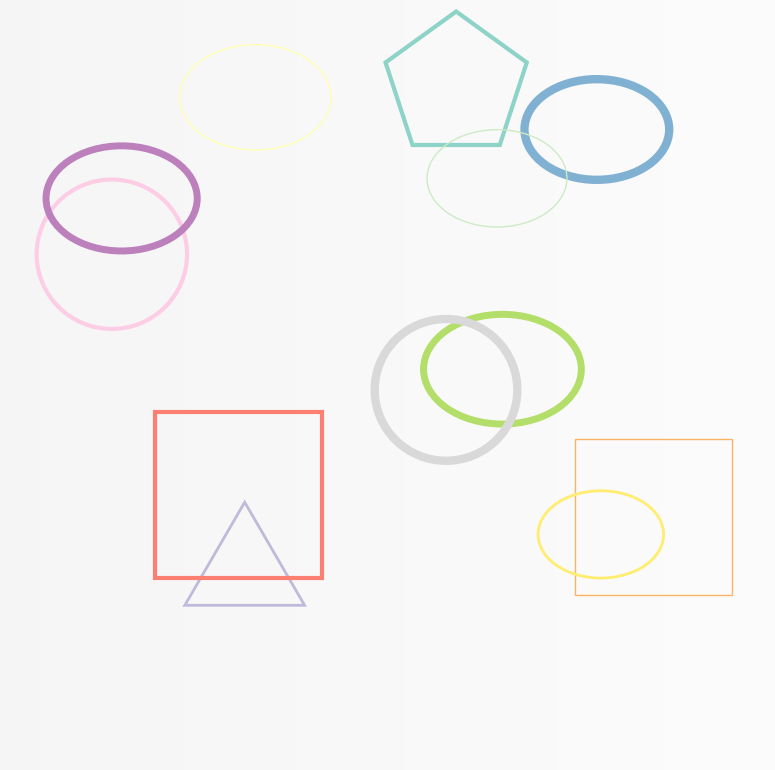[{"shape": "pentagon", "thickness": 1.5, "radius": 0.48, "center": [0.589, 0.889]}, {"shape": "oval", "thickness": 0.5, "radius": 0.49, "center": [0.33, 0.874]}, {"shape": "triangle", "thickness": 1, "radius": 0.45, "center": [0.316, 0.259]}, {"shape": "square", "thickness": 1.5, "radius": 0.54, "center": [0.307, 0.358]}, {"shape": "oval", "thickness": 3, "radius": 0.47, "center": [0.77, 0.832]}, {"shape": "square", "thickness": 0.5, "radius": 0.51, "center": [0.843, 0.329]}, {"shape": "oval", "thickness": 2.5, "radius": 0.51, "center": [0.648, 0.521]}, {"shape": "circle", "thickness": 1.5, "radius": 0.49, "center": [0.144, 0.67]}, {"shape": "circle", "thickness": 3, "radius": 0.46, "center": [0.575, 0.494]}, {"shape": "oval", "thickness": 2.5, "radius": 0.49, "center": [0.157, 0.742]}, {"shape": "oval", "thickness": 0.5, "radius": 0.45, "center": [0.641, 0.768]}, {"shape": "oval", "thickness": 1, "radius": 0.4, "center": [0.775, 0.306]}]